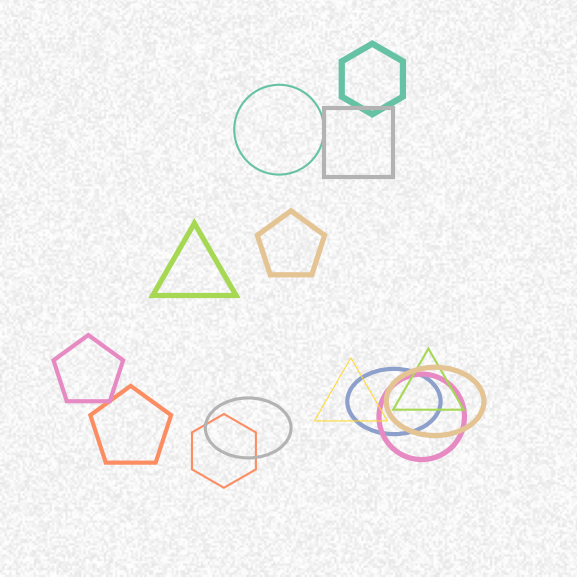[{"shape": "circle", "thickness": 1, "radius": 0.39, "center": [0.483, 0.775]}, {"shape": "hexagon", "thickness": 3, "radius": 0.31, "center": [0.645, 0.862]}, {"shape": "pentagon", "thickness": 2, "radius": 0.37, "center": [0.226, 0.258]}, {"shape": "hexagon", "thickness": 1, "radius": 0.32, "center": [0.388, 0.218]}, {"shape": "oval", "thickness": 2, "radius": 0.4, "center": [0.682, 0.304]}, {"shape": "pentagon", "thickness": 2, "radius": 0.32, "center": [0.153, 0.356]}, {"shape": "circle", "thickness": 2.5, "radius": 0.37, "center": [0.73, 0.277]}, {"shape": "triangle", "thickness": 1, "radius": 0.35, "center": [0.742, 0.325]}, {"shape": "triangle", "thickness": 2.5, "radius": 0.42, "center": [0.337, 0.529]}, {"shape": "triangle", "thickness": 0.5, "radius": 0.36, "center": [0.608, 0.307]}, {"shape": "pentagon", "thickness": 2.5, "radius": 0.31, "center": [0.504, 0.573]}, {"shape": "oval", "thickness": 2.5, "radius": 0.42, "center": [0.753, 0.304]}, {"shape": "square", "thickness": 2, "radius": 0.3, "center": [0.621, 0.752]}, {"shape": "oval", "thickness": 1.5, "radius": 0.37, "center": [0.43, 0.258]}]